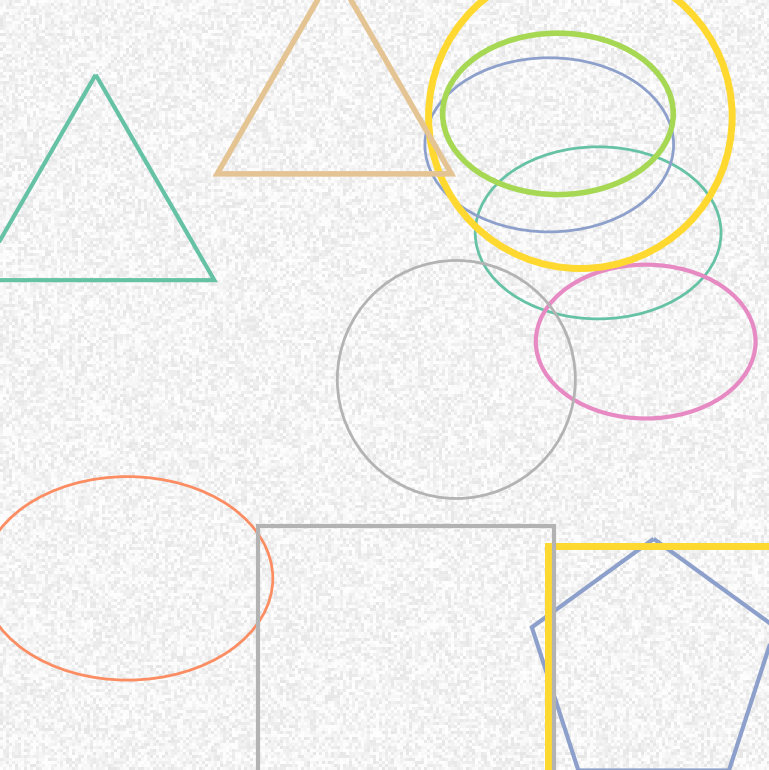[{"shape": "oval", "thickness": 1, "radius": 0.8, "center": [0.777, 0.698]}, {"shape": "triangle", "thickness": 1.5, "radius": 0.89, "center": [0.124, 0.725]}, {"shape": "oval", "thickness": 1, "radius": 0.94, "center": [0.166, 0.249]}, {"shape": "pentagon", "thickness": 1.5, "radius": 0.83, "center": [0.849, 0.134]}, {"shape": "oval", "thickness": 1, "radius": 0.81, "center": [0.713, 0.812]}, {"shape": "oval", "thickness": 1.5, "radius": 0.71, "center": [0.839, 0.556]}, {"shape": "oval", "thickness": 2, "radius": 0.75, "center": [0.725, 0.852]}, {"shape": "circle", "thickness": 2.5, "radius": 0.99, "center": [0.754, 0.848]}, {"shape": "square", "thickness": 2.5, "radius": 0.88, "center": [0.888, 0.115]}, {"shape": "triangle", "thickness": 2, "radius": 0.88, "center": [0.434, 0.862]}, {"shape": "square", "thickness": 1.5, "radius": 0.96, "center": [0.527, 0.125]}, {"shape": "circle", "thickness": 1, "radius": 0.77, "center": [0.593, 0.507]}]